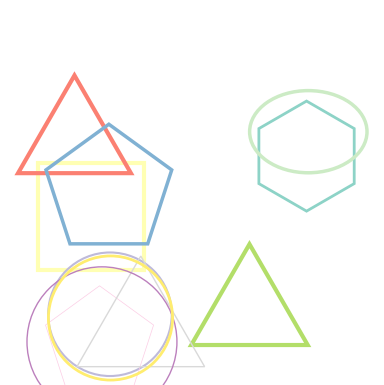[{"shape": "hexagon", "thickness": 2, "radius": 0.71, "center": [0.796, 0.595]}, {"shape": "square", "thickness": 3, "radius": 0.69, "center": [0.236, 0.438]}, {"shape": "circle", "thickness": 1.5, "radius": 0.8, "center": [0.286, 0.184]}, {"shape": "triangle", "thickness": 3, "radius": 0.85, "center": [0.193, 0.635]}, {"shape": "pentagon", "thickness": 2.5, "radius": 0.86, "center": [0.283, 0.506]}, {"shape": "triangle", "thickness": 3, "radius": 0.87, "center": [0.648, 0.191]}, {"shape": "pentagon", "thickness": 0.5, "radius": 0.74, "center": [0.259, 0.11]}, {"shape": "triangle", "thickness": 1, "radius": 0.96, "center": [0.366, 0.143]}, {"shape": "circle", "thickness": 1, "radius": 0.97, "center": [0.265, 0.112]}, {"shape": "oval", "thickness": 2.5, "radius": 0.76, "center": [0.801, 0.658]}, {"shape": "circle", "thickness": 2, "radius": 0.81, "center": [0.287, 0.174]}]